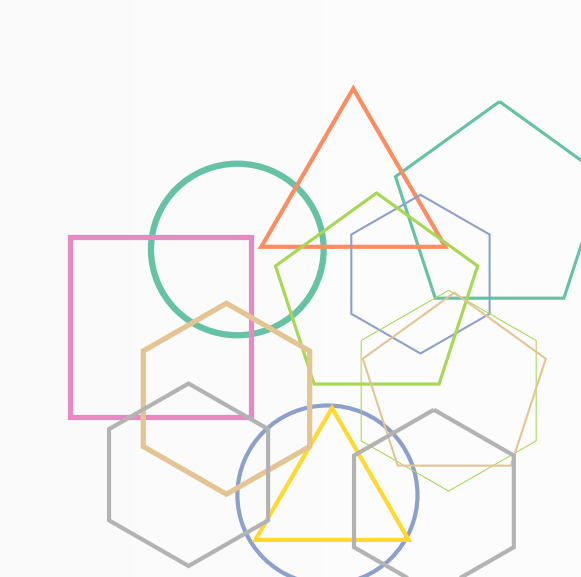[{"shape": "pentagon", "thickness": 1.5, "radius": 0.94, "center": [0.859, 0.635]}, {"shape": "circle", "thickness": 3, "radius": 0.74, "center": [0.408, 0.567]}, {"shape": "triangle", "thickness": 2, "radius": 0.91, "center": [0.608, 0.663]}, {"shape": "hexagon", "thickness": 1, "radius": 0.69, "center": [0.723, 0.524]}, {"shape": "circle", "thickness": 2, "radius": 0.77, "center": [0.563, 0.142]}, {"shape": "square", "thickness": 2.5, "radius": 0.78, "center": [0.276, 0.433]}, {"shape": "pentagon", "thickness": 1.5, "radius": 0.91, "center": [0.648, 0.482]}, {"shape": "hexagon", "thickness": 0.5, "radius": 0.87, "center": [0.772, 0.323]}, {"shape": "triangle", "thickness": 2, "radius": 0.76, "center": [0.571, 0.14]}, {"shape": "hexagon", "thickness": 2.5, "radius": 0.83, "center": [0.39, 0.309]}, {"shape": "pentagon", "thickness": 1, "radius": 0.83, "center": [0.782, 0.327]}, {"shape": "hexagon", "thickness": 2, "radius": 0.79, "center": [0.324, 0.177]}, {"shape": "hexagon", "thickness": 2, "radius": 0.79, "center": [0.747, 0.131]}]